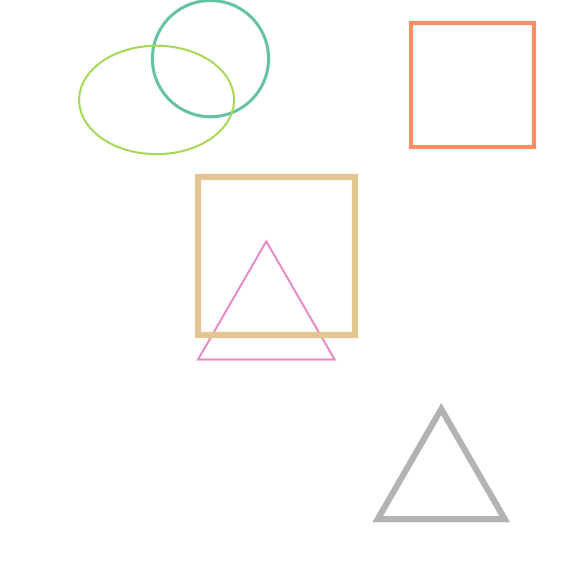[{"shape": "circle", "thickness": 1.5, "radius": 0.5, "center": [0.364, 0.898]}, {"shape": "square", "thickness": 2, "radius": 0.53, "center": [0.818, 0.852]}, {"shape": "triangle", "thickness": 1, "radius": 0.68, "center": [0.461, 0.445]}, {"shape": "oval", "thickness": 1, "radius": 0.67, "center": [0.271, 0.826]}, {"shape": "square", "thickness": 3, "radius": 0.68, "center": [0.479, 0.556]}, {"shape": "triangle", "thickness": 3, "radius": 0.64, "center": [0.764, 0.164]}]